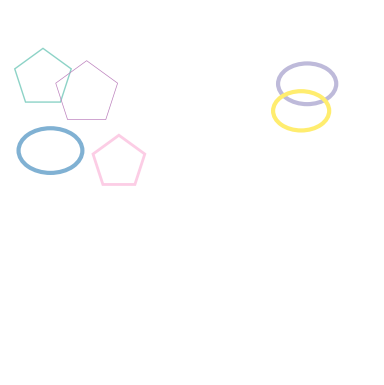[{"shape": "pentagon", "thickness": 1, "radius": 0.39, "center": [0.112, 0.797]}, {"shape": "oval", "thickness": 3, "radius": 0.38, "center": [0.798, 0.782]}, {"shape": "oval", "thickness": 3, "radius": 0.41, "center": [0.131, 0.609]}, {"shape": "pentagon", "thickness": 2, "radius": 0.35, "center": [0.309, 0.578]}, {"shape": "pentagon", "thickness": 0.5, "radius": 0.42, "center": [0.225, 0.758]}, {"shape": "oval", "thickness": 3, "radius": 0.36, "center": [0.782, 0.712]}]